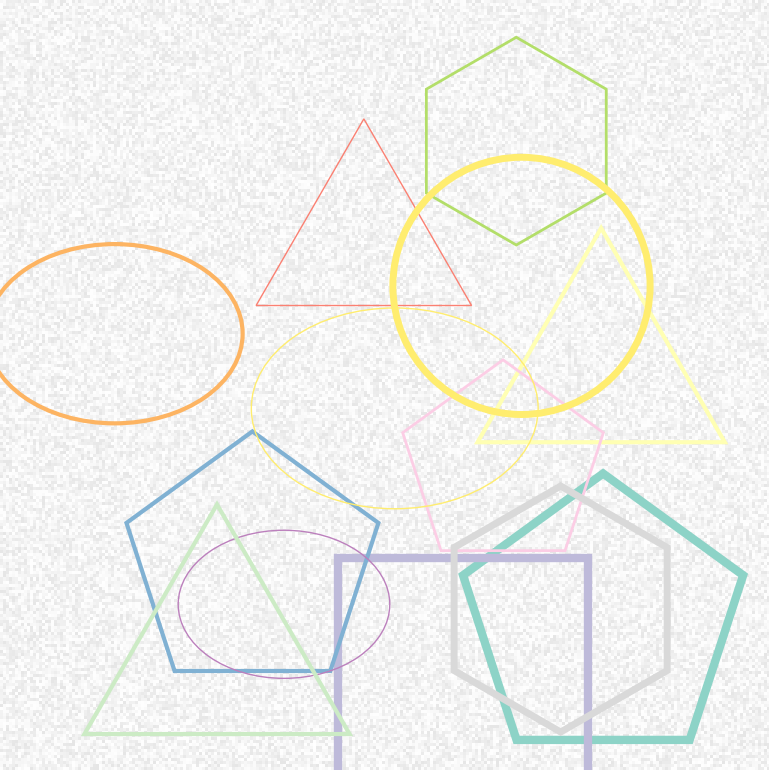[{"shape": "pentagon", "thickness": 3, "radius": 0.96, "center": [0.783, 0.194]}, {"shape": "triangle", "thickness": 1.5, "radius": 0.93, "center": [0.781, 0.518]}, {"shape": "square", "thickness": 3, "radius": 0.81, "center": [0.601, 0.113]}, {"shape": "triangle", "thickness": 0.5, "radius": 0.81, "center": [0.473, 0.684]}, {"shape": "pentagon", "thickness": 1.5, "radius": 0.86, "center": [0.328, 0.268]}, {"shape": "oval", "thickness": 1.5, "radius": 0.83, "center": [0.149, 0.567]}, {"shape": "hexagon", "thickness": 1, "radius": 0.67, "center": [0.671, 0.817]}, {"shape": "pentagon", "thickness": 1, "radius": 0.69, "center": [0.653, 0.396]}, {"shape": "hexagon", "thickness": 2.5, "radius": 0.8, "center": [0.728, 0.209]}, {"shape": "oval", "thickness": 0.5, "radius": 0.69, "center": [0.369, 0.215]}, {"shape": "triangle", "thickness": 1.5, "radius": 0.99, "center": [0.282, 0.146]}, {"shape": "circle", "thickness": 2.5, "radius": 0.84, "center": [0.677, 0.629]}, {"shape": "oval", "thickness": 0.5, "radius": 0.93, "center": [0.513, 0.47]}]